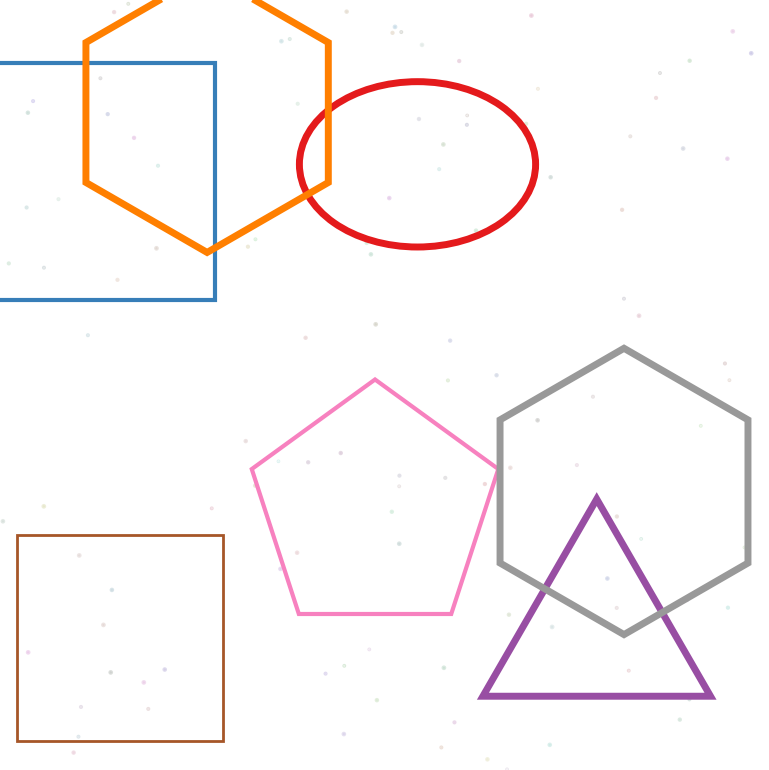[{"shape": "oval", "thickness": 2.5, "radius": 0.77, "center": [0.542, 0.787]}, {"shape": "square", "thickness": 1.5, "radius": 0.77, "center": [0.126, 0.764]}, {"shape": "triangle", "thickness": 2.5, "radius": 0.85, "center": [0.775, 0.181]}, {"shape": "hexagon", "thickness": 2.5, "radius": 0.91, "center": [0.269, 0.854]}, {"shape": "square", "thickness": 1, "radius": 0.67, "center": [0.156, 0.172]}, {"shape": "pentagon", "thickness": 1.5, "radius": 0.84, "center": [0.487, 0.339]}, {"shape": "hexagon", "thickness": 2.5, "radius": 0.93, "center": [0.81, 0.362]}]